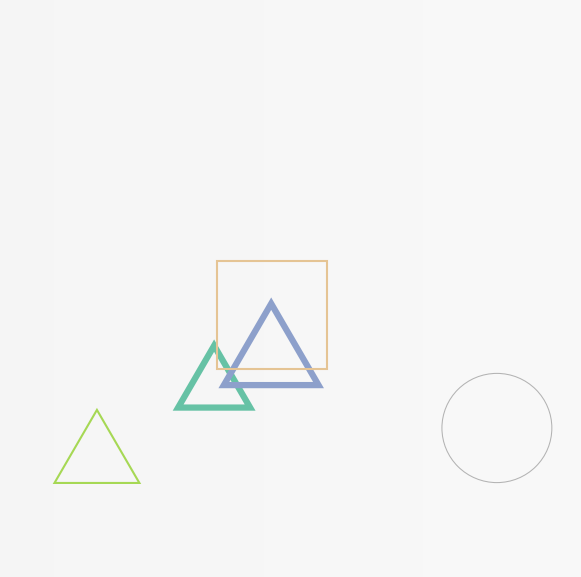[{"shape": "triangle", "thickness": 3, "radius": 0.36, "center": [0.368, 0.329]}, {"shape": "triangle", "thickness": 3, "radius": 0.47, "center": [0.467, 0.379]}, {"shape": "triangle", "thickness": 1, "radius": 0.42, "center": [0.167, 0.205]}, {"shape": "square", "thickness": 1, "radius": 0.47, "center": [0.468, 0.454]}, {"shape": "circle", "thickness": 0.5, "radius": 0.47, "center": [0.855, 0.258]}]